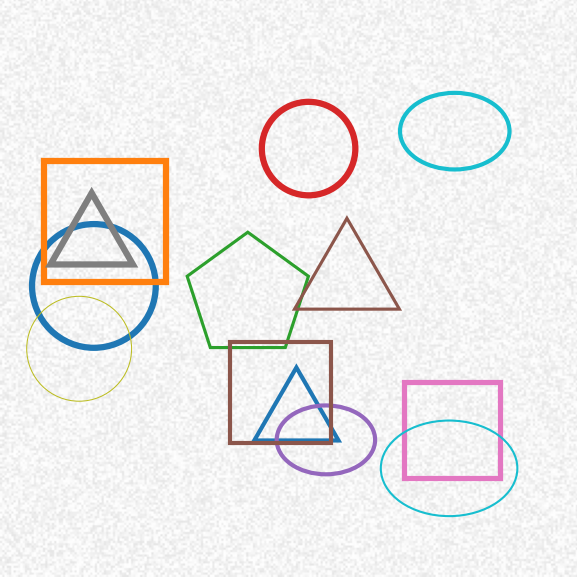[{"shape": "circle", "thickness": 3, "radius": 0.54, "center": [0.163, 0.504]}, {"shape": "triangle", "thickness": 2, "radius": 0.42, "center": [0.513, 0.279]}, {"shape": "square", "thickness": 3, "radius": 0.53, "center": [0.182, 0.616]}, {"shape": "pentagon", "thickness": 1.5, "radius": 0.55, "center": [0.429, 0.487]}, {"shape": "circle", "thickness": 3, "radius": 0.4, "center": [0.534, 0.742]}, {"shape": "oval", "thickness": 2, "radius": 0.43, "center": [0.564, 0.237]}, {"shape": "triangle", "thickness": 1.5, "radius": 0.52, "center": [0.601, 0.516]}, {"shape": "square", "thickness": 2, "radius": 0.44, "center": [0.486, 0.319]}, {"shape": "square", "thickness": 2.5, "radius": 0.41, "center": [0.783, 0.255]}, {"shape": "triangle", "thickness": 3, "radius": 0.41, "center": [0.159, 0.582]}, {"shape": "circle", "thickness": 0.5, "radius": 0.45, "center": [0.137, 0.395]}, {"shape": "oval", "thickness": 1, "radius": 0.59, "center": [0.778, 0.188]}, {"shape": "oval", "thickness": 2, "radius": 0.47, "center": [0.787, 0.772]}]